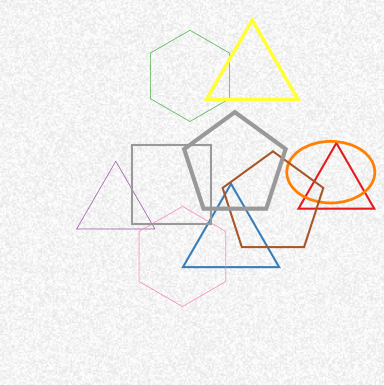[{"shape": "triangle", "thickness": 1.5, "radius": 0.57, "center": [0.874, 0.515]}, {"shape": "triangle", "thickness": 1.5, "radius": 0.72, "center": [0.6, 0.378]}, {"shape": "hexagon", "thickness": 0.5, "radius": 0.59, "center": [0.493, 0.803]}, {"shape": "triangle", "thickness": 0.5, "radius": 0.59, "center": [0.301, 0.464]}, {"shape": "oval", "thickness": 2, "radius": 0.57, "center": [0.859, 0.553]}, {"shape": "triangle", "thickness": 2.5, "radius": 0.69, "center": [0.655, 0.81]}, {"shape": "pentagon", "thickness": 1.5, "radius": 0.69, "center": [0.709, 0.469]}, {"shape": "hexagon", "thickness": 0.5, "radius": 0.65, "center": [0.474, 0.334]}, {"shape": "pentagon", "thickness": 3, "radius": 0.69, "center": [0.61, 0.57]}, {"shape": "square", "thickness": 1.5, "radius": 0.52, "center": [0.446, 0.521]}]